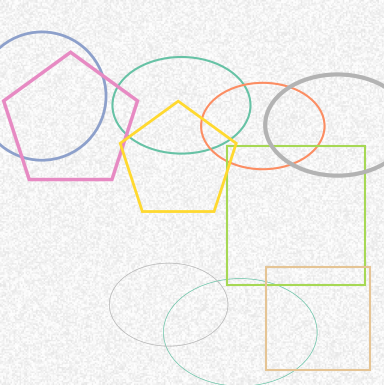[{"shape": "oval", "thickness": 0.5, "radius": 1.0, "center": [0.624, 0.137]}, {"shape": "oval", "thickness": 1.5, "radius": 0.9, "center": [0.471, 0.727]}, {"shape": "oval", "thickness": 1.5, "radius": 0.8, "center": [0.683, 0.673]}, {"shape": "circle", "thickness": 2, "radius": 0.83, "center": [0.109, 0.75]}, {"shape": "pentagon", "thickness": 2.5, "radius": 0.91, "center": [0.183, 0.682]}, {"shape": "square", "thickness": 1.5, "radius": 0.9, "center": [0.769, 0.44]}, {"shape": "pentagon", "thickness": 2, "radius": 0.79, "center": [0.463, 0.579]}, {"shape": "square", "thickness": 1.5, "radius": 0.67, "center": [0.825, 0.173]}, {"shape": "oval", "thickness": 0.5, "radius": 0.77, "center": [0.438, 0.209]}, {"shape": "oval", "thickness": 3, "radius": 0.94, "center": [0.877, 0.675]}]